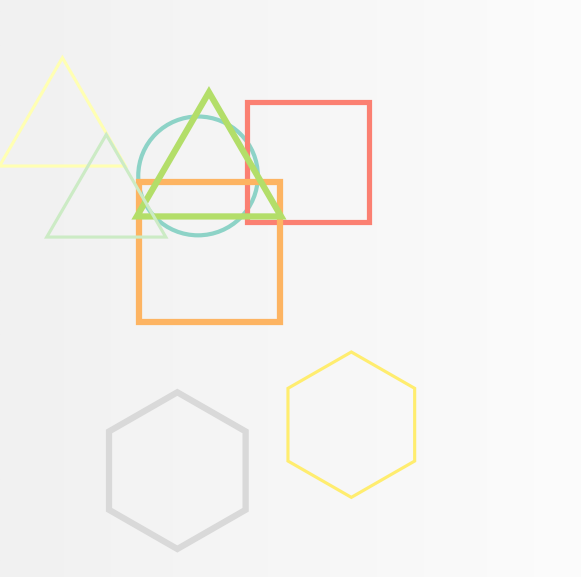[{"shape": "circle", "thickness": 2, "radius": 0.51, "center": [0.341, 0.695]}, {"shape": "triangle", "thickness": 1.5, "radius": 0.63, "center": [0.107, 0.774]}, {"shape": "square", "thickness": 2.5, "radius": 0.52, "center": [0.53, 0.718]}, {"shape": "square", "thickness": 3, "radius": 0.61, "center": [0.361, 0.563]}, {"shape": "triangle", "thickness": 3, "radius": 0.72, "center": [0.36, 0.696]}, {"shape": "hexagon", "thickness": 3, "radius": 0.68, "center": [0.305, 0.184]}, {"shape": "triangle", "thickness": 1.5, "radius": 0.59, "center": [0.183, 0.648]}, {"shape": "hexagon", "thickness": 1.5, "radius": 0.63, "center": [0.604, 0.264]}]